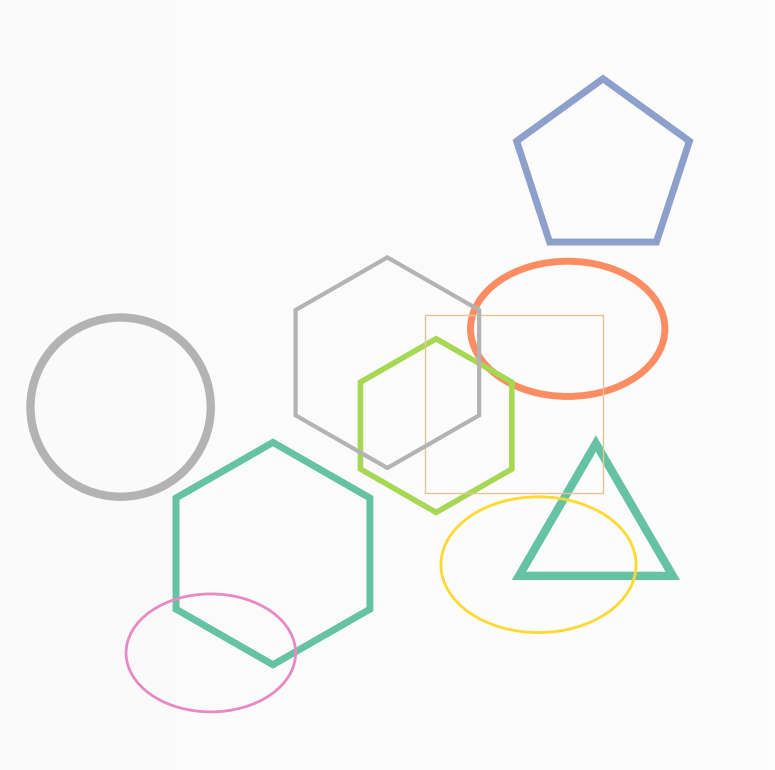[{"shape": "triangle", "thickness": 3, "radius": 0.57, "center": [0.769, 0.309]}, {"shape": "hexagon", "thickness": 2.5, "radius": 0.72, "center": [0.352, 0.281]}, {"shape": "oval", "thickness": 2.5, "radius": 0.63, "center": [0.733, 0.573]}, {"shape": "pentagon", "thickness": 2.5, "radius": 0.59, "center": [0.778, 0.78]}, {"shape": "oval", "thickness": 1, "radius": 0.55, "center": [0.272, 0.152]}, {"shape": "hexagon", "thickness": 2, "radius": 0.56, "center": [0.563, 0.447]}, {"shape": "oval", "thickness": 1, "radius": 0.63, "center": [0.695, 0.267]}, {"shape": "square", "thickness": 0.5, "radius": 0.58, "center": [0.663, 0.475]}, {"shape": "circle", "thickness": 3, "radius": 0.58, "center": [0.156, 0.471]}, {"shape": "hexagon", "thickness": 1.5, "radius": 0.68, "center": [0.5, 0.529]}]